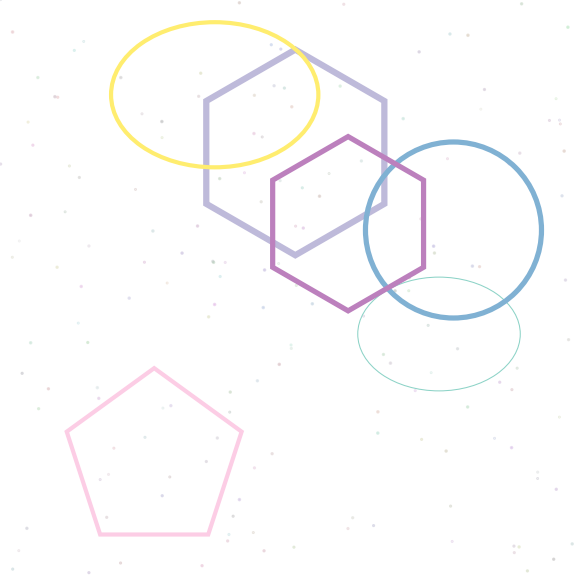[{"shape": "oval", "thickness": 0.5, "radius": 0.7, "center": [0.76, 0.421]}, {"shape": "hexagon", "thickness": 3, "radius": 0.89, "center": [0.511, 0.735]}, {"shape": "circle", "thickness": 2.5, "radius": 0.76, "center": [0.785, 0.601]}, {"shape": "pentagon", "thickness": 2, "radius": 0.8, "center": [0.267, 0.202]}, {"shape": "hexagon", "thickness": 2.5, "radius": 0.75, "center": [0.603, 0.612]}, {"shape": "oval", "thickness": 2, "radius": 0.9, "center": [0.372, 0.835]}]